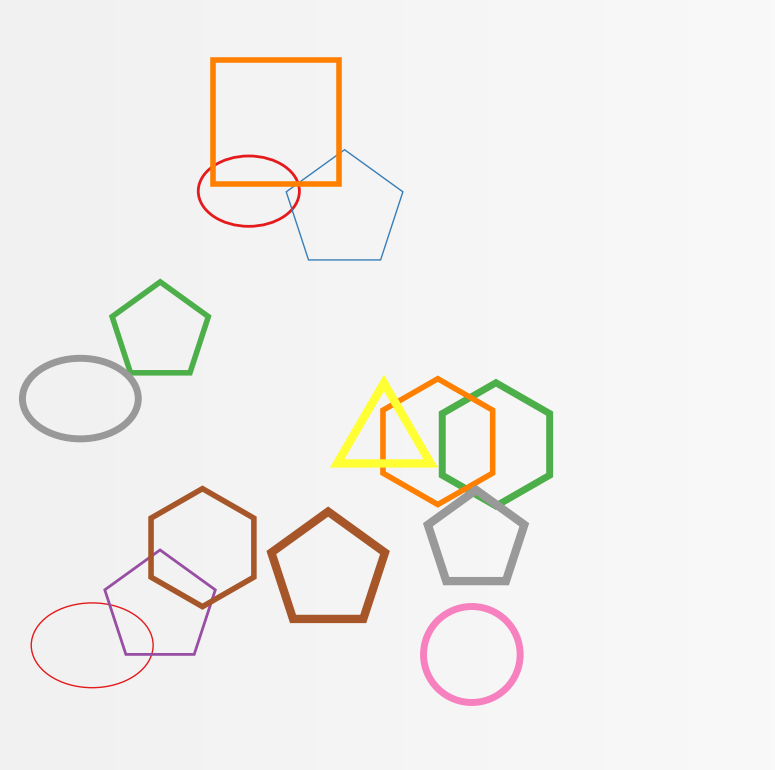[{"shape": "oval", "thickness": 0.5, "radius": 0.39, "center": [0.119, 0.162]}, {"shape": "oval", "thickness": 1, "radius": 0.33, "center": [0.321, 0.752]}, {"shape": "pentagon", "thickness": 0.5, "radius": 0.4, "center": [0.445, 0.726]}, {"shape": "hexagon", "thickness": 2.5, "radius": 0.4, "center": [0.64, 0.423]}, {"shape": "pentagon", "thickness": 2, "radius": 0.33, "center": [0.207, 0.569]}, {"shape": "pentagon", "thickness": 1, "radius": 0.37, "center": [0.207, 0.211]}, {"shape": "hexagon", "thickness": 2, "radius": 0.41, "center": [0.565, 0.426]}, {"shape": "square", "thickness": 2, "radius": 0.4, "center": [0.356, 0.842]}, {"shape": "triangle", "thickness": 3, "radius": 0.35, "center": [0.495, 0.433]}, {"shape": "hexagon", "thickness": 2, "radius": 0.38, "center": [0.261, 0.289]}, {"shape": "pentagon", "thickness": 3, "radius": 0.39, "center": [0.423, 0.259]}, {"shape": "circle", "thickness": 2.5, "radius": 0.31, "center": [0.609, 0.15]}, {"shape": "pentagon", "thickness": 3, "radius": 0.33, "center": [0.614, 0.298]}, {"shape": "oval", "thickness": 2.5, "radius": 0.37, "center": [0.104, 0.482]}]